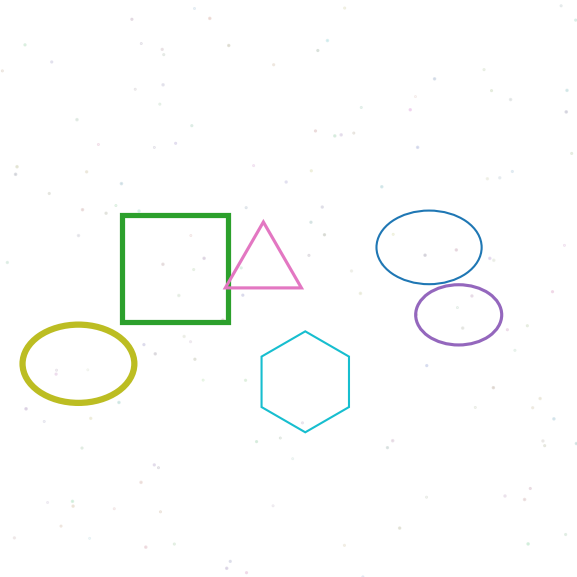[{"shape": "oval", "thickness": 1, "radius": 0.46, "center": [0.743, 0.571]}, {"shape": "square", "thickness": 2.5, "radius": 0.46, "center": [0.303, 0.534]}, {"shape": "oval", "thickness": 1.5, "radius": 0.37, "center": [0.794, 0.454]}, {"shape": "triangle", "thickness": 1.5, "radius": 0.38, "center": [0.456, 0.539]}, {"shape": "oval", "thickness": 3, "radius": 0.48, "center": [0.136, 0.369]}, {"shape": "hexagon", "thickness": 1, "radius": 0.44, "center": [0.529, 0.338]}]